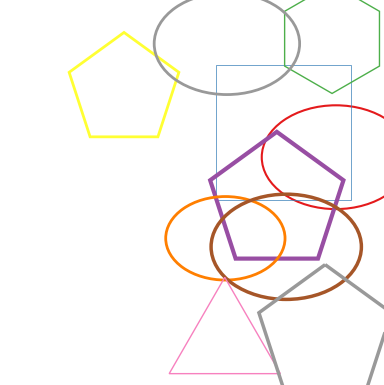[{"shape": "oval", "thickness": 1.5, "radius": 0.96, "center": [0.872, 0.592]}, {"shape": "square", "thickness": 0.5, "radius": 0.88, "center": [0.737, 0.656]}, {"shape": "hexagon", "thickness": 1, "radius": 0.71, "center": [0.862, 0.9]}, {"shape": "pentagon", "thickness": 3, "radius": 0.91, "center": [0.719, 0.476]}, {"shape": "oval", "thickness": 2, "radius": 0.77, "center": [0.585, 0.381]}, {"shape": "pentagon", "thickness": 2, "radius": 0.75, "center": [0.322, 0.766]}, {"shape": "oval", "thickness": 2.5, "radius": 0.98, "center": [0.743, 0.359]}, {"shape": "triangle", "thickness": 1, "radius": 0.83, "center": [0.584, 0.113]}, {"shape": "pentagon", "thickness": 2.5, "radius": 0.9, "center": [0.844, 0.132]}, {"shape": "oval", "thickness": 2, "radius": 0.94, "center": [0.589, 0.887]}]